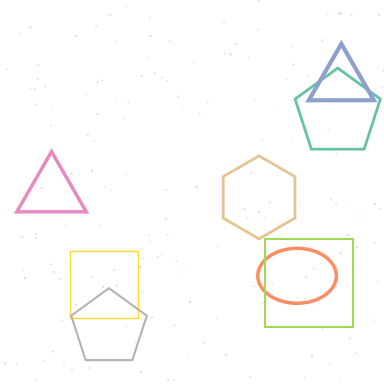[{"shape": "pentagon", "thickness": 2, "radius": 0.58, "center": [0.877, 0.707]}, {"shape": "oval", "thickness": 2.5, "radius": 0.51, "center": [0.772, 0.284]}, {"shape": "triangle", "thickness": 3, "radius": 0.49, "center": [0.887, 0.788]}, {"shape": "triangle", "thickness": 2.5, "radius": 0.52, "center": [0.134, 0.502]}, {"shape": "square", "thickness": 1.5, "radius": 0.57, "center": [0.802, 0.264]}, {"shape": "square", "thickness": 1, "radius": 0.44, "center": [0.27, 0.261]}, {"shape": "hexagon", "thickness": 2, "radius": 0.54, "center": [0.673, 0.487]}, {"shape": "pentagon", "thickness": 1.5, "radius": 0.52, "center": [0.283, 0.148]}]